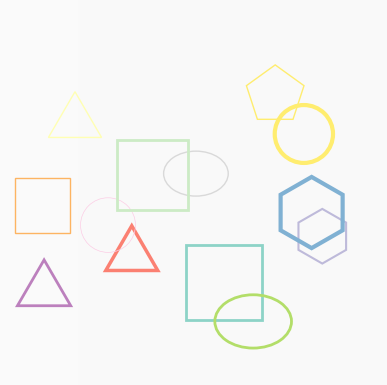[{"shape": "square", "thickness": 2, "radius": 0.49, "center": [0.579, 0.267]}, {"shape": "triangle", "thickness": 1, "radius": 0.4, "center": [0.194, 0.683]}, {"shape": "hexagon", "thickness": 1.5, "radius": 0.35, "center": [0.832, 0.386]}, {"shape": "triangle", "thickness": 2.5, "radius": 0.39, "center": [0.34, 0.336]}, {"shape": "hexagon", "thickness": 3, "radius": 0.46, "center": [0.804, 0.448]}, {"shape": "square", "thickness": 1, "radius": 0.35, "center": [0.11, 0.466]}, {"shape": "oval", "thickness": 2, "radius": 0.49, "center": [0.653, 0.165]}, {"shape": "circle", "thickness": 0.5, "radius": 0.35, "center": [0.279, 0.415]}, {"shape": "oval", "thickness": 1, "radius": 0.42, "center": [0.506, 0.549]}, {"shape": "triangle", "thickness": 2, "radius": 0.4, "center": [0.114, 0.246]}, {"shape": "square", "thickness": 2, "radius": 0.46, "center": [0.393, 0.545]}, {"shape": "circle", "thickness": 3, "radius": 0.38, "center": [0.784, 0.652]}, {"shape": "pentagon", "thickness": 1, "radius": 0.39, "center": [0.71, 0.753]}]